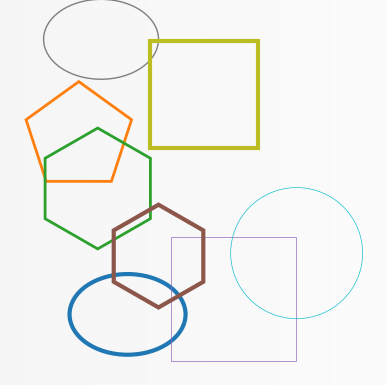[{"shape": "oval", "thickness": 3, "radius": 0.75, "center": [0.329, 0.183]}, {"shape": "pentagon", "thickness": 2, "radius": 0.72, "center": [0.203, 0.645]}, {"shape": "hexagon", "thickness": 2, "radius": 0.78, "center": [0.252, 0.51]}, {"shape": "square", "thickness": 0.5, "radius": 0.8, "center": [0.602, 0.224]}, {"shape": "hexagon", "thickness": 3, "radius": 0.67, "center": [0.409, 0.335]}, {"shape": "oval", "thickness": 1, "radius": 0.74, "center": [0.261, 0.898]}, {"shape": "square", "thickness": 3, "radius": 0.69, "center": [0.526, 0.755]}, {"shape": "circle", "thickness": 0.5, "radius": 0.85, "center": [0.766, 0.343]}]